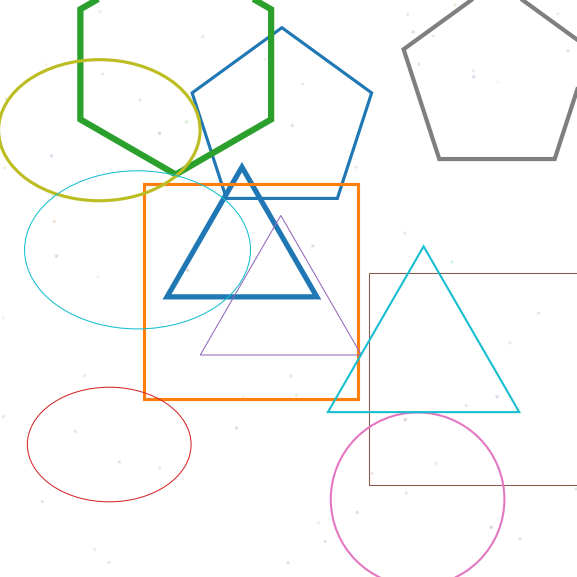[{"shape": "triangle", "thickness": 2.5, "radius": 0.75, "center": [0.419, 0.56]}, {"shape": "pentagon", "thickness": 1.5, "radius": 0.82, "center": [0.488, 0.788]}, {"shape": "square", "thickness": 1.5, "radius": 0.93, "center": [0.435, 0.495]}, {"shape": "hexagon", "thickness": 3, "radius": 0.95, "center": [0.304, 0.888]}, {"shape": "oval", "thickness": 0.5, "radius": 0.71, "center": [0.189, 0.229]}, {"shape": "triangle", "thickness": 0.5, "radius": 0.81, "center": [0.486, 0.465]}, {"shape": "square", "thickness": 0.5, "radius": 0.92, "center": [0.822, 0.343]}, {"shape": "circle", "thickness": 1, "radius": 0.75, "center": [0.723, 0.135]}, {"shape": "pentagon", "thickness": 2, "radius": 0.85, "center": [0.861, 0.861]}, {"shape": "oval", "thickness": 1.5, "radius": 0.87, "center": [0.172, 0.774]}, {"shape": "oval", "thickness": 0.5, "radius": 0.98, "center": [0.238, 0.566]}, {"shape": "triangle", "thickness": 1, "radius": 0.96, "center": [0.734, 0.381]}]